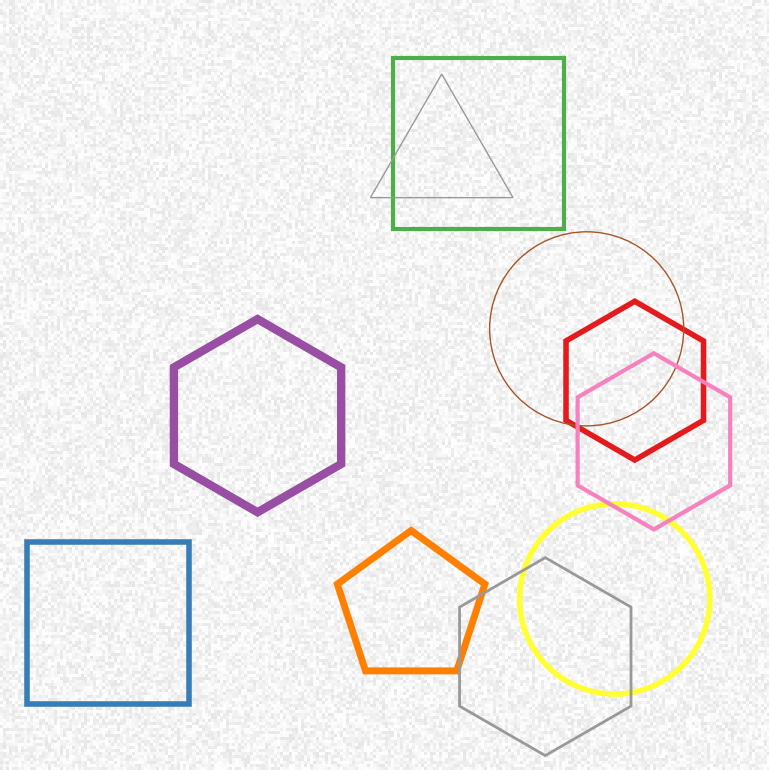[{"shape": "hexagon", "thickness": 2, "radius": 0.52, "center": [0.824, 0.506]}, {"shape": "square", "thickness": 2, "radius": 0.53, "center": [0.14, 0.19]}, {"shape": "square", "thickness": 1.5, "radius": 0.56, "center": [0.621, 0.814]}, {"shape": "hexagon", "thickness": 3, "radius": 0.63, "center": [0.334, 0.46]}, {"shape": "pentagon", "thickness": 2.5, "radius": 0.5, "center": [0.534, 0.21]}, {"shape": "circle", "thickness": 2, "radius": 0.62, "center": [0.798, 0.222]}, {"shape": "circle", "thickness": 0.5, "radius": 0.63, "center": [0.762, 0.573]}, {"shape": "hexagon", "thickness": 1.5, "radius": 0.57, "center": [0.849, 0.427]}, {"shape": "hexagon", "thickness": 1, "radius": 0.64, "center": [0.708, 0.147]}, {"shape": "triangle", "thickness": 0.5, "radius": 0.53, "center": [0.574, 0.797]}]